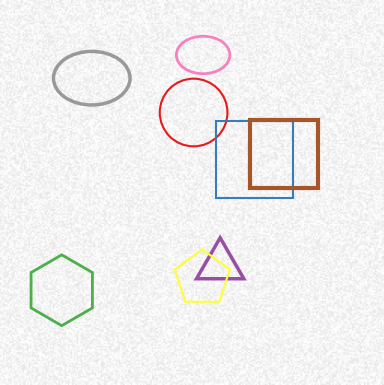[{"shape": "circle", "thickness": 1.5, "radius": 0.44, "center": [0.503, 0.708]}, {"shape": "square", "thickness": 1.5, "radius": 0.5, "center": [0.661, 0.586]}, {"shape": "hexagon", "thickness": 2, "radius": 0.46, "center": [0.16, 0.246]}, {"shape": "triangle", "thickness": 2.5, "radius": 0.35, "center": [0.572, 0.312]}, {"shape": "pentagon", "thickness": 1.5, "radius": 0.38, "center": [0.525, 0.277]}, {"shape": "square", "thickness": 3, "radius": 0.44, "center": [0.737, 0.599]}, {"shape": "oval", "thickness": 2, "radius": 0.35, "center": [0.528, 0.857]}, {"shape": "oval", "thickness": 2.5, "radius": 0.5, "center": [0.238, 0.797]}]